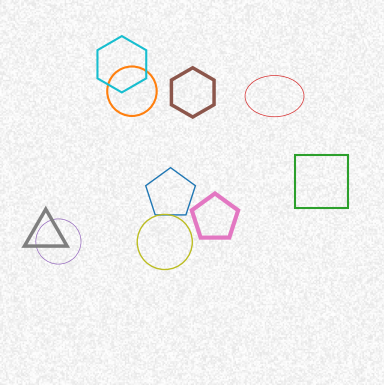[{"shape": "pentagon", "thickness": 1, "radius": 0.34, "center": [0.443, 0.497]}, {"shape": "circle", "thickness": 1.5, "radius": 0.32, "center": [0.343, 0.763]}, {"shape": "square", "thickness": 1.5, "radius": 0.34, "center": [0.834, 0.529]}, {"shape": "oval", "thickness": 0.5, "radius": 0.38, "center": [0.713, 0.75]}, {"shape": "circle", "thickness": 0.5, "radius": 0.29, "center": [0.152, 0.373]}, {"shape": "hexagon", "thickness": 2.5, "radius": 0.32, "center": [0.501, 0.76]}, {"shape": "pentagon", "thickness": 3, "radius": 0.32, "center": [0.558, 0.434]}, {"shape": "triangle", "thickness": 2.5, "radius": 0.32, "center": [0.119, 0.393]}, {"shape": "circle", "thickness": 1, "radius": 0.36, "center": [0.428, 0.371]}, {"shape": "hexagon", "thickness": 1.5, "radius": 0.37, "center": [0.316, 0.833]}]